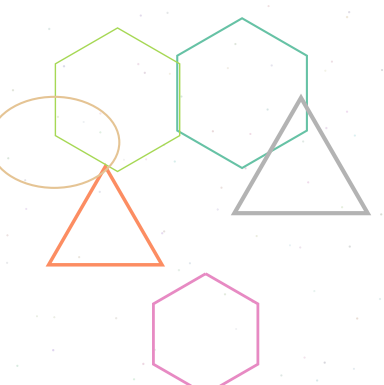[{"shape": "hexagon", "thickness": 1.5, "radius": 0.97, "center": [0.629, 0.758]}, {"shape": "triangle", "thickness": 2.5, "radius": 0.85, "center": [0.274, 0.397]}, {"shape": "hexagon", "thickness": 2, "radius": 0.78, "center": [0.534, 0.132]}, {"shape": "hexagon", "thickness": 1, "radius": 0.93, "center": [0.305, 0.741]}, {"shape": "oval", "thickness": 1.5, "radius": 0.84, "center": [0.141, 0.63]}, {"shape": "triangle", "thickness": 3, "radius": 1.0, "center": [0.782, 0.546]}]